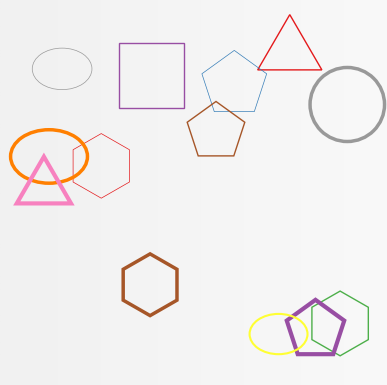[{"shape": "triangle", "thickness": 1, "radius": 0.48, "center": [0.748, 0.866]}, {"shape": "hexagon", "thickness": 0.5, "radius": 0.42, "center": [0.261, 0.569]}, {"shape": "pentagon", "thickness": 0.5, "radius": 0.44, "center": [0.605, 0.781]}, {"shape": "hexagon", "thickness": 1, "radius": 0.42, "center": [0.878, 0.16]}, {"shape": "square", "thickness": 1, "radius": 0.42, "center": [0.39, 0.805]}, {"shape": "pentagon", "thickness": 3, "radius": 0.39, "center": [0.814, 0.143]}, {"shape": "oval", "thickness": 2.5, "radius": 0.5, "center": [0.127, 0.594]}, {"shape": "oval", "thickness": 1.5, "radius": 0.37, "center": [0.719, 0.132]}, {"shape": "hexagon", "thickness": 2.5, "radius": 0.4, "center": [0.387, 0.26]}, {"shape": "pentagon", "thickness": 1, "radius": 0.39, "center": [0.557, 0.658]}, {"shape": "triangle", "thickness": 3, "radius": 0.4, "center": [0.113, 0.512]}, {"shape": "oval", "thickness": 0.5, "radius": 0.39, "center": [0.16, 0.821]}, {"shape": "circle", "thickness": 2.5, "radius": 0.48, "center": [0.896, 0.729]}]